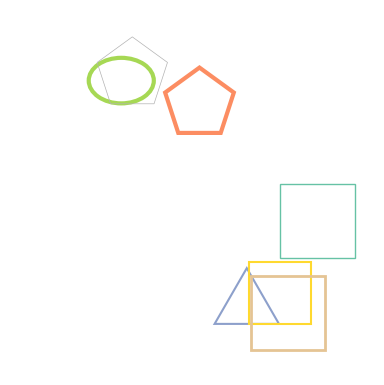[{"shape": "square", "thickness": 1, "radius": 0.48, "center": [0.824, 0.425]}, {"shape": "pentagon", "thickness": 3, "radius": 0.47, "center": [0.518, 0.731]}, {"shape": "triangle", "thickness": 1.5, "radius": 0.48, "center": [0.641, 0.207]}, {"shape": "oval", "thickness": 3, "radius": 0.42, "center": [0.315, 0.791]}, {"shape": "square", "thickness": 1.5, "radius": 0.4, "center": [0.728, 0.239]}, {"shape": "square", "thickness": 2, "radius": 0.48, "center": [0.748, 0.187]}, {"shape": "pentagon", "thickness": 0.5, "radius": 0.48, "center": [0.344, 0.808]}]